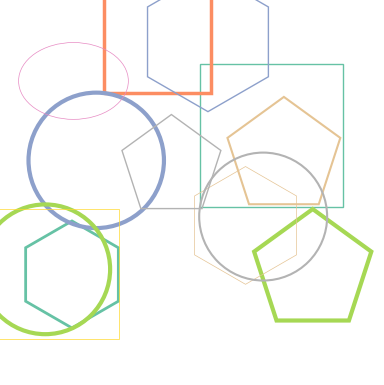[{"shape": "hexagon", "thickness": 2, "radius": 0.69, "center": [0.187, 0.287]}, {"shape": "square", "thickness": 1, "radius": 0.93, "center": [0.706, 0.649]}, {"shape": "square", "thickness": 2.5, "radius": 0.69, "center": [0.41, 0.896]}, {"shape": "circle", "thickness": 3, "radius": 0.88, "center": [0.25, 0.583]}, {"shape": "hexagon", "thickness": 1, "radius": 0.91, "center": [0.54, 0.891]}, {"shape": "oval", "thickness": 0.5, "radius": 0.71, "center": [0.191, 0.79]}, {"shape": "pentagon", "thickness": 3, "radius": 0.8, "center": [0.812, 0.297]}, {"shape": "circle", "thickness": 3, "radius": 0.84, "center": [0.118, 0.301]}, {"shape": "square", "thickness": 0.5, "radius": 0.84, "center": [0.139, 0.289]}, {"shape": "hexagon", "thickness": 0.5, "radius": 0.76, "center": [0.638, 0.414]}, {"shape": "pentagon", "thickness": 1.5, "radius": 0.77, "center": [0.737, 0.594]}, {"shape": "circle", "thickness": 1.5, "radius": 0.83, "center": [0.684, 0.438]}, {"shape": "pentagon", "thickness": 1, "radius": 0.68, "center": [0.445, 0.567]}]